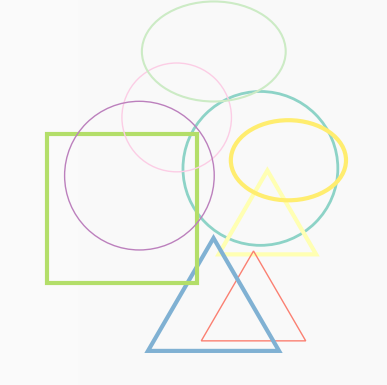[{"shape": "circle", "thickness": 2, "radius": 1.0, "center": [0.672, 0.563]}, {"shape": "triangle", "thickness": 3, "radius": 0.73, "center": [0.69, 0.412]}, {"shape": "triangle", "thickness": 1, "radius": 0.78, "center": [0.654, 0.192]}, {"shape": "triangle", "thickness": 3, "radius": 0.98, "center": [0.551, 0.186]}, {"shape": "square", "thickness": 3, "radius": 0.97, "center": [0.315, 0.458]}, {"shape": "circle", "thickness": 1, "radius": 0.71, "center": [0.456, 0.695]}, {"shape": "circle", "thickness": 1, "radius": 0.97, "center": [0.36, 0.544]}, {"shape": "oval", "thickness": 1.5, "radius": 0.93, "center": [0.552, 0.866]}, {"shape": "oval", "thickness": 3, "radius": 0.74, "center": [0.744, 0.584]}]